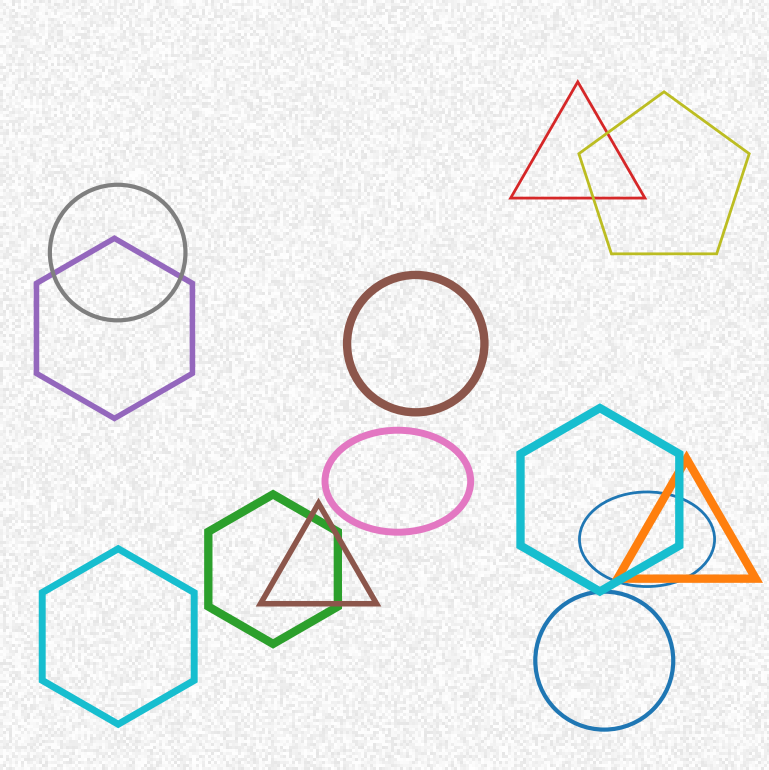[{"shape": "oval", "thickness": 1, "radius": 0.44, "center": [0.84, 0.3]}, {"shape": "circle", "thickness": 1.5, "radius": 0.45, "center": [0.785, 0.142]}, {"shape": "triangle", "thickness": 3, "radius": 0.52, "center": [0.892, 0.3]}, {"shape": "hexagon", "thickness": 3, "radius": 0.49, "center": [0.355, 0.261]}, {"shape": "triangle", "thickness": 1, "radius": 0.5, "center": [0.75, 0.793]}, {"shape": "hexagon", "thickness": 2, "radius": 0.58, "center": [0.149, 0.574]}, {"shape": "triangle", "thickness": 2, "radius": 0.43, "center": [0.414, 0.259]}, {"shape": "circle", "thickness": 3, "radius": 0.45, "center": [0.54, 0.554]}, {"shape": "oval", "thickness": 2.5, "radius": 0.47, "center": [0.517, 0.375]}, {"shape": "circle", "thickness": 1.5, "radius": 0.44, "center": [0.153, 0.672]}, {"shape": "pentagon", "thickness": 1, "radius": 0.58, "center": [0.862, 0.764]}, {"shape": "hexagon", "thickness": 3, "radius": 0.6, "center": [0.779, 0.351]}, {"shape": "hexagon", "thickness": 2.5, "radius": 0.57, "center": [0.154, 0.173]}]